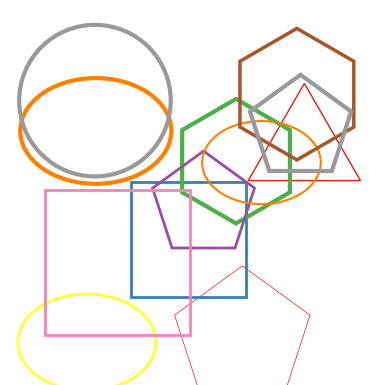[{"shape": "pentagon", "thickness": 0.5, "radius": 0.93, "center": [0.629, 0.124]}, {"shape": "triangle", "thickness": 1, "radius": 0.84, "center": [0.791, 0.615]}, {"shape": "square", "thickness": 2, "radius": 0.75, "center": [0.49, 0.379]}, {"shape": "hexagon", "thickness": 3, "radius": 0.81, "center": [0.613, 0.581]}, {"shape": "pentagon", "thickness": 2, "radius": 0.7, "center": [0.529, 0.468]}, {"shape": "oval", "thickness": 1.5, "radius": 0.77, "center": [0.679, 0.578]}, {"shape": "oval", "thickness": 3, "radius": 0.98, "center": [0.249, 0.66]}, {"shape": "oval", "thickness": 2, "radius": 0.9, "center": [0.226, 0.111]}, {"shape": "hexagon", "thickness": 2.5, "radius": 0.85, "center": [0.771, 0.755]}, {"shape": "square", "thickness": 2, "radius": 0.94, "center": [0.306, 0.319]}, {"shape": "pentagon", "thickness": 3, "radius": 0.69, "center": [0.781, 0.668]}, {"shape": "circle", "thickness": 3, "radius": 0.98, "center": [0.247, 0.739]}]